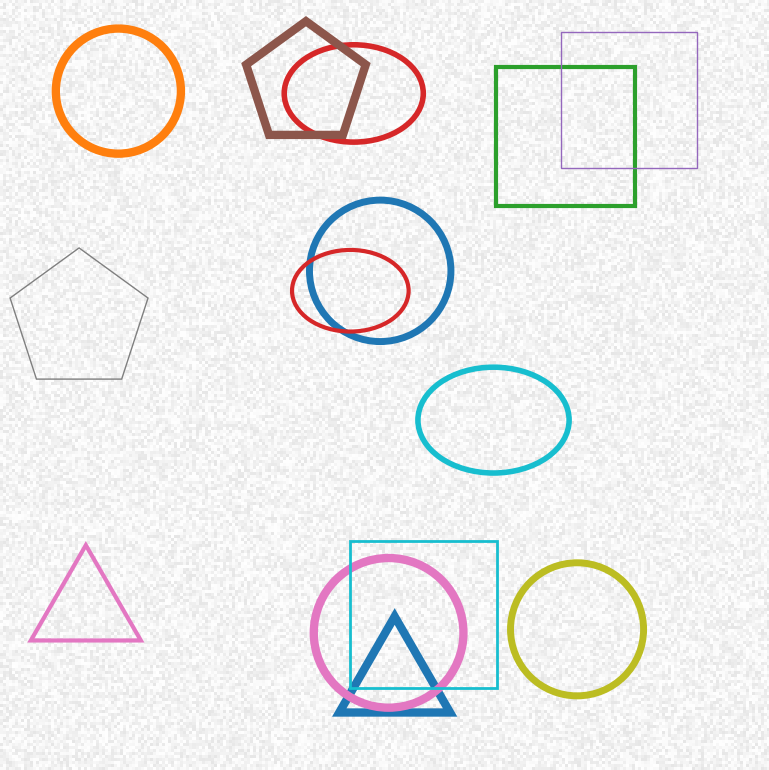[{"shape": "triangle", "thickness": 3, "radius": 0.42, "center": [0.513, 0.116]}, {"shape": "circle", "thickness": 2.5, "radius": 0.46, "center": [0.494, 0.648]}, {"shape": "circle", "thickness": 3, "radius": 0.41, "center": [0.154, 0.882]}, {"shape": "square", "thickness": 1.5, "radius": 0.45, "center": [0.734, 0.822]}, {"shape": "oval", "thickness": 1.5, "radius": 0.38, "center": [0.455, 0.622]}, {"shape": "oval", "thickness": 2, "radius": 0.45, "center": [0.459, 0.879]}, {"shape": "square", "thickness": 0.5, "radius": 0.44, "center": [0.817, 0.871]}, {"shape": "pentagon", "thickness": 3, "radius": 0.41, "center": [0.397, 0.891]}, {"shape": "circle", "thickness": 3, "radius": 0.49, "center": [0.505, 0.178]}, {"shape": "triangle", "thickness": 1.5, "radius": 0.41, "center": [0.111, 0.209]}, {"shape": "pentagon", "thickness": 0.5, "radius": 0.47, "center": [0.103, 0.584]}, {"shape": "circle", "thickness": 2.5, "radius": 0.43, "center": [0.749, 0.183]}, {"shape": "square", "thickness": 1, "radius": 0.48, "center": [0.55, 0.202]}, {"shape": "oval", "thickness": 2, "radius": 0.49, "center": [0.641, 0.454]}]